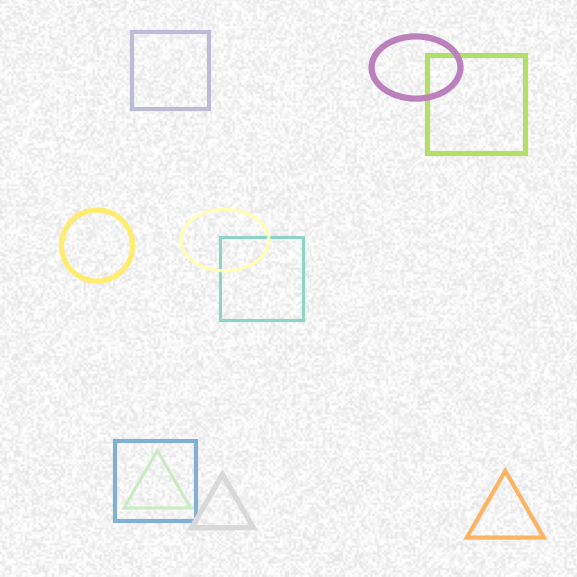[{"shape": "square", "thickness": 1.5, "radius": 0.36, "center": [0.453, 0.517]}, {"shape": "oval", "thickness": 1.5, "radius": 0.38, "center": [0.389, 0.584]}, {"shape": "square", "thickness": 2, "radius": 0.34, "center": [0.295, 0.877]}, {"shape": "square", "thickness": 2, "radius": 0.35, "center": [0.269, 0.167]}, {"shape": "triangle", "thickness": 2, "radius": 0.38, "center": [0.875, 0.107]}, {"shape": "square", "thickness": 2.5, "radius": 0.43, "center": [0.825, 0.819]}, {"shape": "triangle", "thickness": 2.5, "radius": 0.31, "center": [0.385, 0.116]}, {"shape": "oval", "thickness": 3, "radius": 0.38, "center": [0.72, 0.882]}, {"shape": "triangle", "thickness": 1.5, "radius": 0.33, "center": [0.272, 0.153]}, {"shape": "circle", "thickness": 2.5, "radius": 0.31, "center": [0.168, 0.574]}]